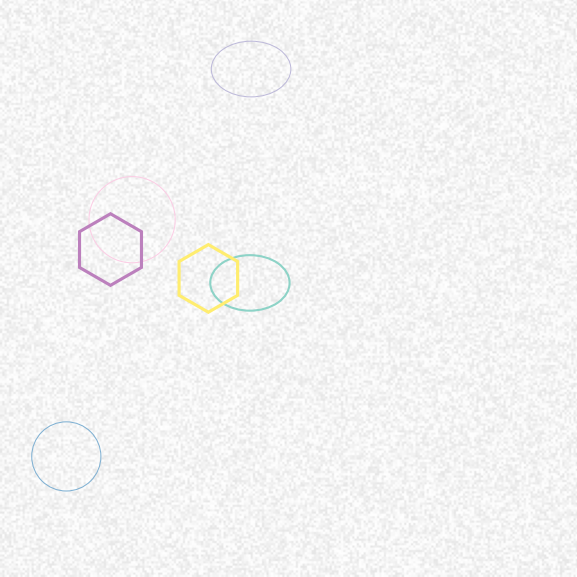[{"shape": "oval", "thickness": 1, "radius": 0.34, "center": [0.433, 0.509]}, {"shape": "oval", "thickness": 0.5, "radius": 0.34, "center": [0.435, 0.88]}, {"shape": "circle", "thickness": 0.5, "radius": 0.3, "center": [0.115, 0.209]}, {"shape": "circle", "thickness": 0.5, "radius": 0.37, "center": [0.229, 0.619]}, {"shape": "hexagon", "thickness": 1.5, "radius": 0.31, "center": [0.191, 0.567]}, {"shape": "hexagon", "thickness": 1.5, "radius": 0.29, "center": [0.361, 0.517]}]